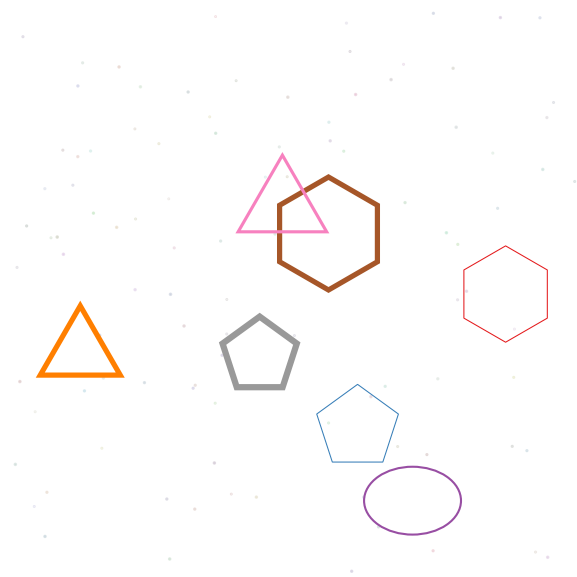[{"shape": "hexagon", "thickness": 0.5, "radius": 0.42, "center": [0.876, 0.49]}, {"shape": "pentagon", "thickness": 0.5, "radius": 0.37, "center": [0.619, 0.259]}, {"shape": "oval", "thickness": 1, "radius": 0.42, "center": [0.714, 0.132]}, {"shape": "triangle", "thickness": 2.5, "radius": 0.4, "center": [0.139, 0.39]}, {"shape": "hexagon", "thickness": 2.5, "radius": 0.49, "center": [0.569, 0.595]}, {"shape": "triangle", "thickness": 1.5, "radius": 0.44, "center": [0.489, 0.642]}, {"shape": "pentagon", "thickness": 3, "radius": 0.34, "center": [0.45, 0.383]}]